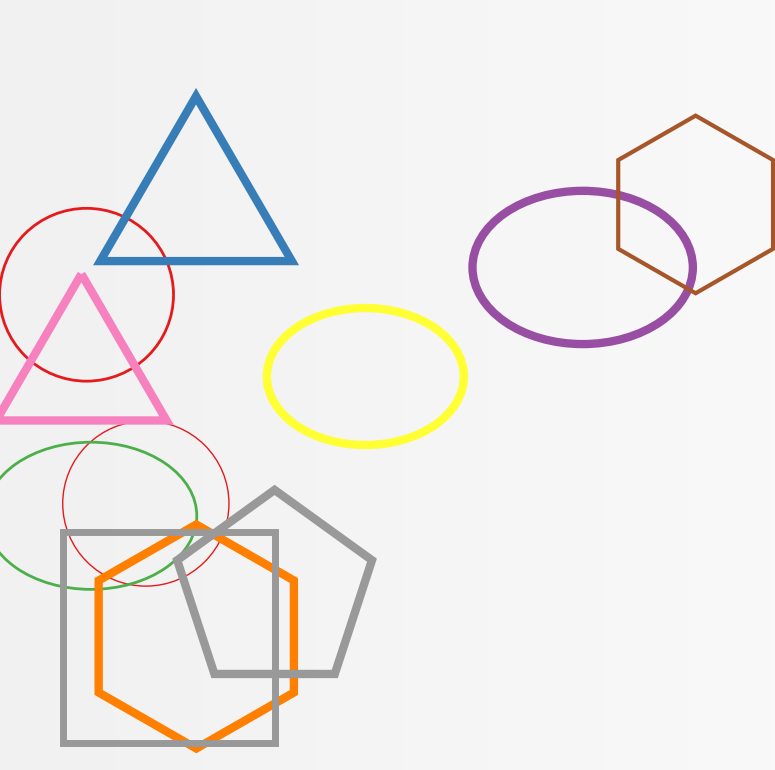[{"shape": "circle", "thickness": 0.5, "radius": 0.54, "center": [0.188, 0.346]}, {"shape": "circle", "thickness": 1, "radius": 0.56, "center": [0.112, 0.617]}, {"shape": "triangle", "thickness": 3, "radius": 0.71, "center": [0.253, 0.732]}, {"shape": "oval", "thickness": 1, "radius": 0.68, "center": [0.117, 0.33]}, {"shape": "oval", "thickness": 3, "radius": 0.71, "center": [0.752, 0.653]}, {"shape": "hexagon", "thickness": 3, "radius": 0.73, "center": [0.253, 0.173]}, {"shape": "oval", "thickness": 3, "radius": 0.64, "center": [0.471, 0.511]}, {"shape": "hexagon", "thickness": 1.5, "radius": 0.58, "center": [0.898, 0.734]}, {"shape": "triangle", "thickness": 3, "radius": 0.63, "center": [0.105, 0.517]}, {"shape": "square", "thickness": 2.5, "radius": 0.68, "center": [0.218, 0.172]}, {"shape": "pentagon", "thickness": 3, "radius": 0.66, "center": [0.354, 0.232]}]